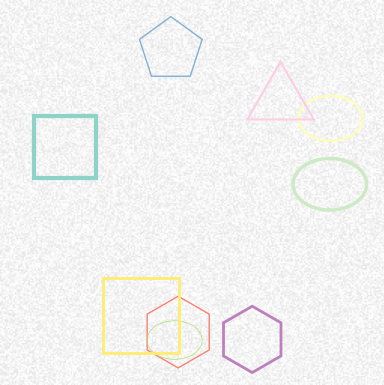[{"shape": "square", "thickness": 3, "radius": 0.4, "center": [0.169, 0.619]}, {"shape": "oval", "thickness": 1.5, "radius": 0.42, "center": [0.859, 0.693]}, {"shape": "hexagon", "thickness": 1, "radius": 0.47, "center": [0.463, 0.138]}, {"shape": "pentagon", "thickness": 1, "radius": 0.43, "center": [0.444, 0.871]}, {"shape": "oval", "thickness": 0.5, "radius": 0.36, "center": [0.453, 0.117]}, {"shape": "triangle", "thickness": 1.5, "radius": 0.5, "center": [0.729, 0.74]}, {"shape": "hexagon", "thickness": 2, "radius": 0.43, "center": [0.655, 0.119]}, {"shape": "oval", "thickness": 2.5, "radius": 0.48, "center": [0.857, 0.521]}, {"shape": "square", "thickness": 2, "radius": 0.49, "center": [0.367, 0.181]}]